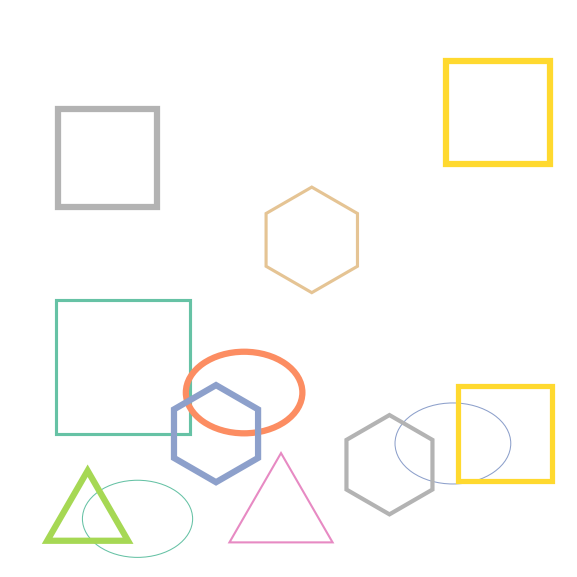[{"shape": "oval", "thickness": 0.5, "radius": 0.48, "center": [0.238, 0.101]}, {"shape": "square", "thickness": 1.5, "radius": 0.58, "center": [0.212, 0.364]}, {"shape": "oval", "thickness": 3, "radius": 0.5, "center": [0.423, 0.319]}, {"shape": "hexagon", "thickness": 3, "radius": 0.42, "center": [0.374, 0.248]}, {"shape": "oval", "thickness": 0.5, "radius": 0.5, "center": [0.784, 0.231]}, {"shape": "triangle", "thickness": 1, "radius": 0.52, "center": [0.487, 0.112]}, {"shape": "triangle", "thickness": 3, "radius": 0.4, "center": [0.152, 0.103]}, {"shape": "square", "thickness": 2.5, "radius": 0.41, "center": [0.874, 0.249]}, {"shape": "square", "thickness": 3, "radius": 0.45, "center": [0.863, 0.804]}, {"shape": "hexagon", "thickness": 1.5, "radius": 0.46, "center": [0.54, 0.584]}, {"shape": "square", "thickness": 3, "radius": 0.43, "center": [0.186, 0.726]}, {"shape": "hexagon", "thickness": 2, "radius": 0.43, "center": [0.674, 0.194]}]